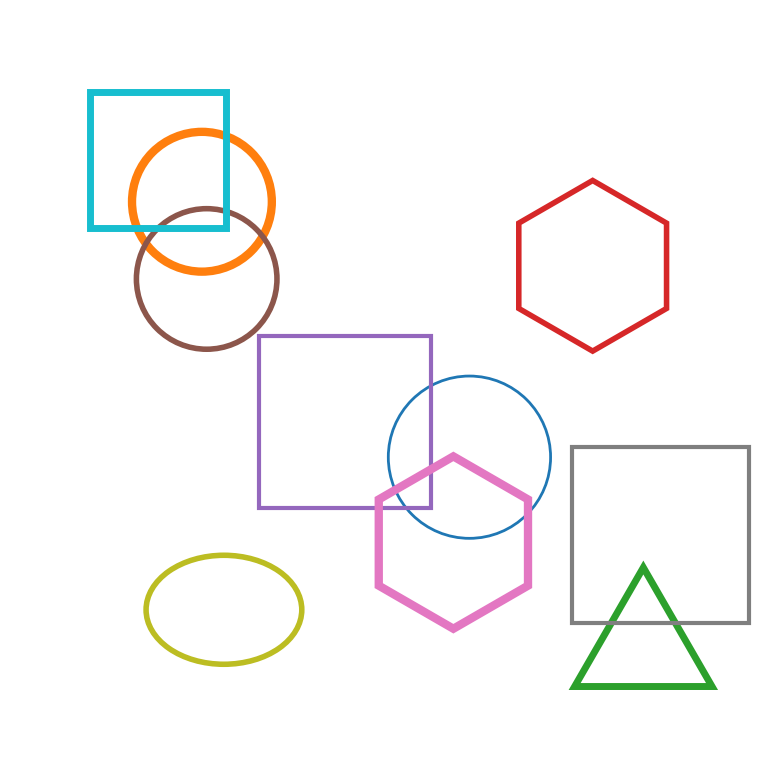[{"shape": "circle", "thickness": 1, "radius": 0.53, "center": [0.61, 0.406]}, {"shape": "circle", "thickness": 3, "radius": 0.45, "center": [0.262, 0.738]}, {"shape": "triangle", "thickness": 2.5, "radius": 0.52, "center": [0.836, 0.16]}, {"shape": "hexagon", "thickness": 2, "radius": 0.55, "center": [0.77, 0.655]}, {"shape": "square", "thickness": 1.5, "radius": 0.56, "center": [0.448, 0.452]}, {"shape": "circle", "thickness": 2, "radius": 0.46, "center": [0.268, 0.638]}, {"shape": "hexagon", "thickness": 3, "radius": 0.56, "center": [0.589, 0.295]}, {"shape": "square", "thickness": 1.5, "radius": 0.57, "center": [0.858, 0.305]}, {"shape": "oval", "thickness": 2, "radius": 0.51, "center": [0.291, 0.208]}, {"shape": "square", "thickness": 2.5, "radius": 0.44, "center": [0.205, 0.792]}]